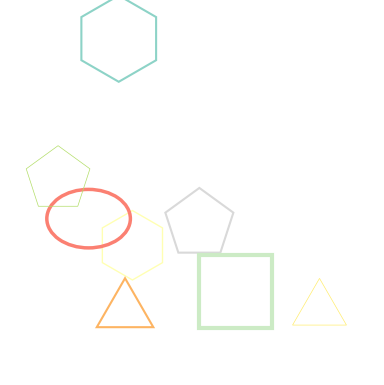[{"shape": "hexagon", "thickness": 1.5, "radius": 0.56, "center": [0.308, 0.9]}, {"shape": "hexagon", "thickness": 1, "radius": 0.45, "center": [0.344, 0.363]}, {"shape": "oval", "thickness": 2.5, "radius": 0.54, "center": [0.23, 0.432]}, {"shape": "triangle", "thickness": 1.5, "radius": 0.42, "center": [0.325, 0.193]}, {"shape": "pentagon", "thickness": 0.5, "radius": 0.43, "center": [0.151, 0.535]}, {"shape": "pentagon", "thickness": 1.5, "radius": 0.46, "center": [0.518, 0.419]}, {"shape": "square", "thickness": 3, "radius": 0.47, "center": [0.612, 0.243]}, {"shape": "triangle", "thickness": 0.5, "radius": 0.4, "center": [0.83, 0.196]}]